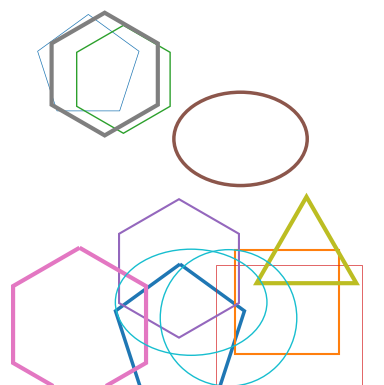[{"shape": "pentagon", "thickness": 0.5, "radius": 0.69, "center": [0.229, 0.824]}, {"shape": "pentagon", "thickness": 2.5, "radius": 0.88, "center": [0.467, 0.138]}, {"shape": "square", "thickness": 1.5, "radius": 0.67, "center": [0.746, 0.216]}, {"shape": "hexagon", "thickness": 1, "radius": 0.7, "center": [0.321, 0.794]}, {"shape": "square", "thickness": 0.5, "radius": 0.94, "center": [0.75, 0.124]}, {"shape": "hexagon", "thickness": 1.5, "radius": 0.9, "center": [0.465, 0.303]}, {"shape": "oval", "thickness": 2.5, "radius": 0.87, "center": [0.625, 0.639]}, {"shape": "hexagon", "thickness": 3, "radius": 1.0, "center": [0.207, 0.157]}, {"shape": "hexagon", "thickness": 3, "radius": 0.8, "center": [0.272, 0.808]}, {"shape": "triangle", "thickness": 3, "radius": 0.75, "center": [0.796, 0.339]}, {"shape": "circle", "thickness": 1, "radius": 0.89, "center": [0.594, 0.174]}, {"shape": "oval", "thickness": 1, "radius": 0.98, "center": [0.497, 0.215]}]